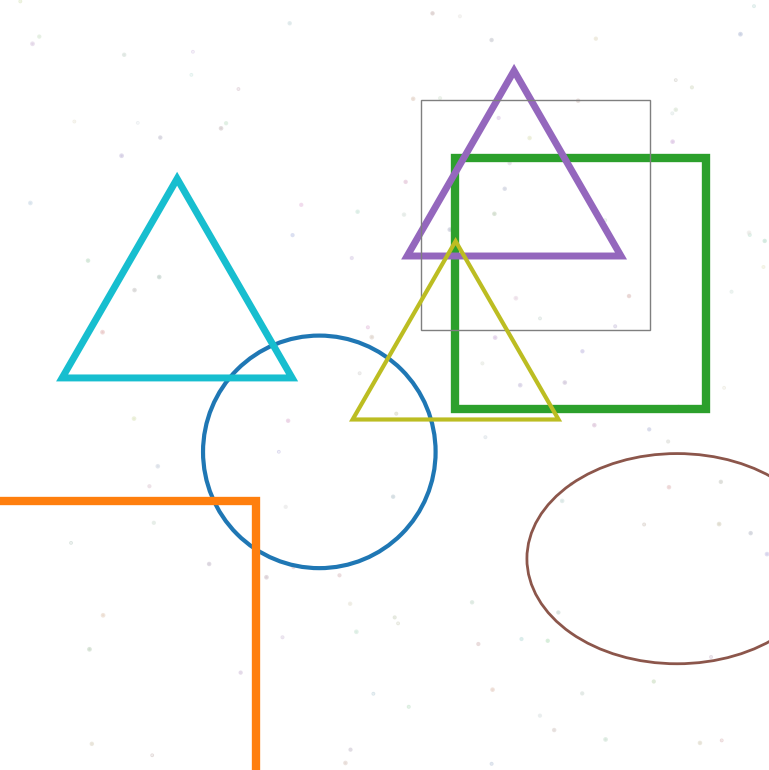[{"shape": "circle", "thickness": 1.5, "radius": 0.76, "center": [0.415, 0.413]}, {"shape": "square", "thickness": 3, "radius": 0.98, "center": [0.138, 0.154]}, {"shape": "square", "thickness": 3, "radius": 0.81, "center": [0.754, 0.632]}, {"shape": "triangle", "thickness": 2.5, "radius": 0.8, "center": [0.668, 0.748]}, {"shape": "oval", "thickness": 1, "radius": 0.97, "center": [0.879, 0.274]}, {"shape": "square", "thickness": 0.5, "radius": 0.74, "center": [0.696, 0.721]}, {"shape": "triangle", "thickness": 1.5, "radius": 0.77, "center": [0.592, 0.532]}, {"shape": "triangle", "thickness": 2.5, "radius": 0.86, "center": [0.23, 0.595]}]